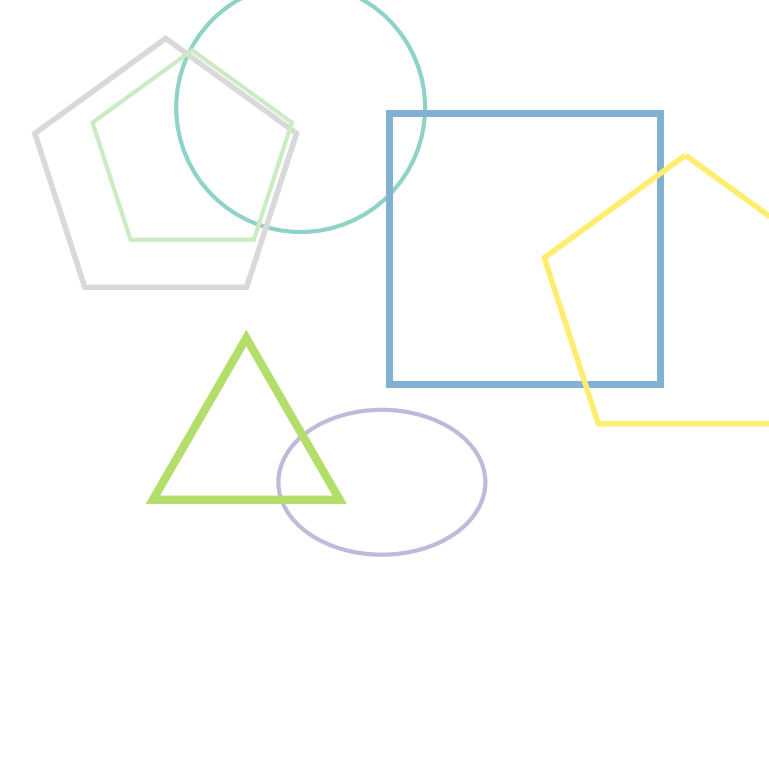[{"shape": "circle", "thickness": 1.5, "radius": 0.81, "center": [0.39, 0.86]}, {"shape": "oval", "thickness": 1.5, "radius": 0.67, "center": [0.496, 0.374]}, {"shape": "square", "thickness": 2.5, "radius": 0.88, "center": [0.681, 0.677]}, {"shape": "triangle", "thickness": 3, "radius": 0.7, "center": [0.32, 0.421]}, {"shape": "pentagon", "thickness": 2, "radius": 0.89, "center": [0.215, 0.771]}, {"shape": "pentagon", "thickness": 1.5, "radius": 0.68, "center": [0.25, 0.799]}, {"shape": "pentagon", "thickness": 2, "radius": 0.96, "center": [0.89, 0.606]}]